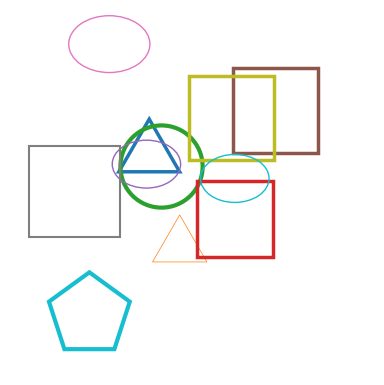[{"shape": "triangle", "thickness": 2.5, "radius": 0.46, "center": [0.388, 0.599]}, {"shape": "triangle", "thickness": 0.5, "radius": 0.41, "center": [0.467, 0.36]}, {"shape": "circle", "thickness": 3, "radius": 0.53, "center": [0.42, 0.567]}, {"shape": "square", "thickness": 2.5, "radius": 0.49, "center": [0.61, 0.43]}, {"shape": "oval", "thickness": 1, "radius": 0.44, "center": [0.38, 0.574]}, {"shape": "square", "thickness": 2.5, "radius": 0.55, "center": [0.715, 0.712]}, {"shape": "oval", "thickness": 1, "radius": 0.53, "center": [0.284, 0.885]}, {"shape": "square", "thickness": 1.5, "radius": 0.59, "center": [0.194, 0.503]}, {"shape": "square", "thickness": 2.5, "radius": 0.55, "center": [0.601, 0.693]}, {"shape": "oval", "thickness": 1, "radius": 0.45, "center": [0.61, 0.537]}, {"shape": "pentagon", "thickness": 3, "radius": 0.55, "center": [0.232, 0.182]}]